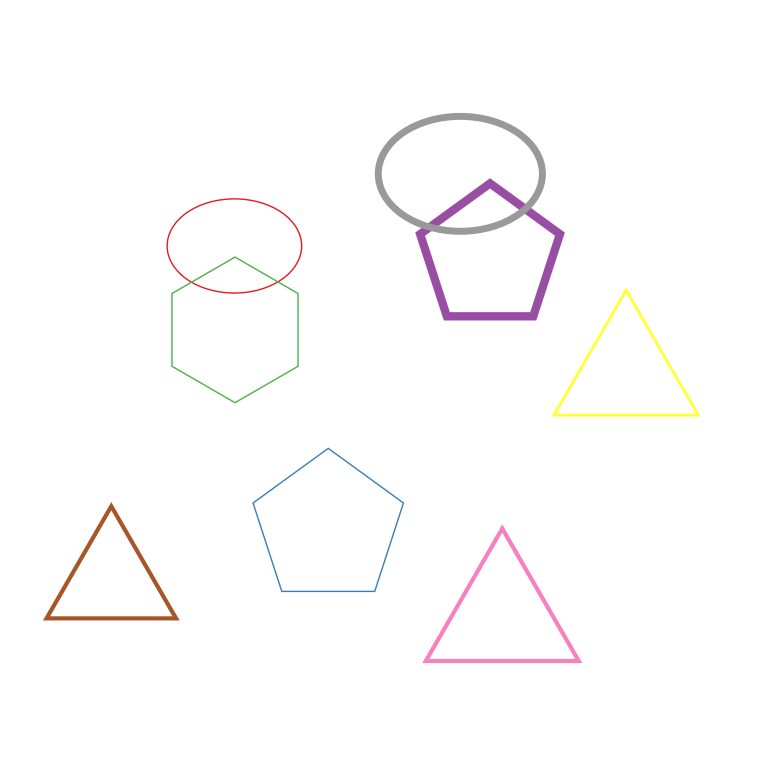[{"shape": "oval", "thickness": 0.5, "radius": 0.44, "center": [0.304, 0.681]}, {"shape": "pentagon", "thickness": 0.5, "radius": 0.51, "center": [0.426, 0.315]}, {"shape": "hexagon", "thickness": 0.5, "radius": 0.47, "center": [0.305, 0.572]}, {"shape": "pentagon", "thickness": 3, "radius": 0.48, "center": [0.636, 0.666]}, {"shape": "triangle", "thickness": 1, "radius": 0.54, "center": [0.813, 0.515]}, {"shape": "triangle", "thickness": 1.5, "radius": 0.49, "center": [0.145, 0.245]}, {"shape": "triangle", "thickness": 1.5, "radius": 0.57, "center": [0.652, 0.199]}, {"shape": "oval", "thickness": 2.5, "radius": 0.53, "center": [0.598, 0.774]}]